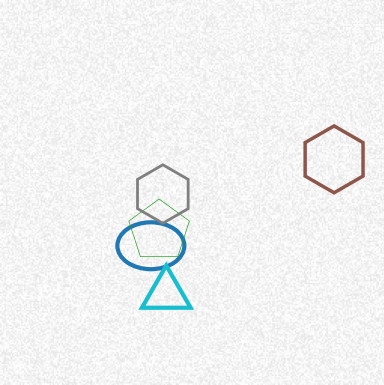[{"shape": "oval", "thickness": 3, "radius": 0.44, "center": [0.392, 0.362]}, {"shape": "pentagon", "thickness": 0.5, "radius": 0.41, "center": [0.413, 0.4]}, {"shape": "hexagon", "thickness": 2.5, "radius": 0.43, "center": [0.868, 0.586]}, {"shape": "hexagon", "thickness": 2, "radius": 0.38, "center": [0.423, 0.496]}, {"shape": "triangle", "thickness": 3, "radius": 0.37, "center": [0.432, 0.237]}]